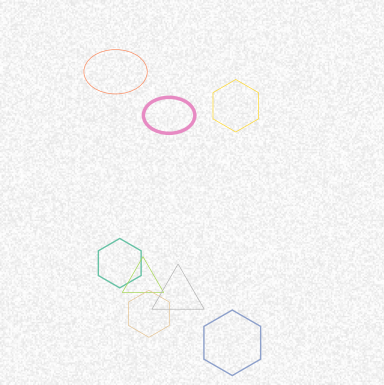[{"shape": "hexagon", "thickness": 1, "radius": 0.32, "center": [0.311, 0.316]}, {"shape": "oval", "thickness": 0.5, "radius": 0.41, "center": [0.3, 0.814]}, {"shape": "hexagon", "thickness": 1, "radius": 0.43, "center": [0.603, 0.11]}, {"shape": "oval", "thickness": 2.5, "radius": 0.33, "center": [0.439, 0.7]}, {"shape": "triangle", "thickness": 0.5, "radius": 0.31, "center": [0.371, 0.271]}, {"shape": "hexagon", "thickness": 0.5, "radius": 0.34, "center": [0.612, 0.725]}, {"shape": "hexagon", "thickness": 0.5, "radius": 0.31, "center": [0.387, 0.185]}, {"shape": "triangle", "thickness": 0.5, "radius": 0.39, "center": [0.463, 0.236]}]